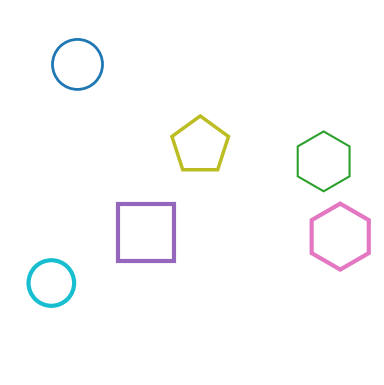[{"shape": "circle", "thickness": 2, "radius": 0.32, "center": [0.201, 0.833]}, {"shape": "hexagon", "thickness": 1.5, "radius": 0.39, "center": [0.841, 0.581]}, {"shape": "square", "thickness": 3, "radius": 0.37, "center": [0.379, 0.396]}, {"shape": "hexagon", "thickness": 3, "radius": 0.43, "center": [0.884, 0.385]}, {"shape": "pentagon", "thickness": 2.5, "radius": 0.39, "center": [0.52, 0.622]}, {"shape": "circle", "thickness": 3, "radius": 0.3, "center": [0.133, 0.265]}]